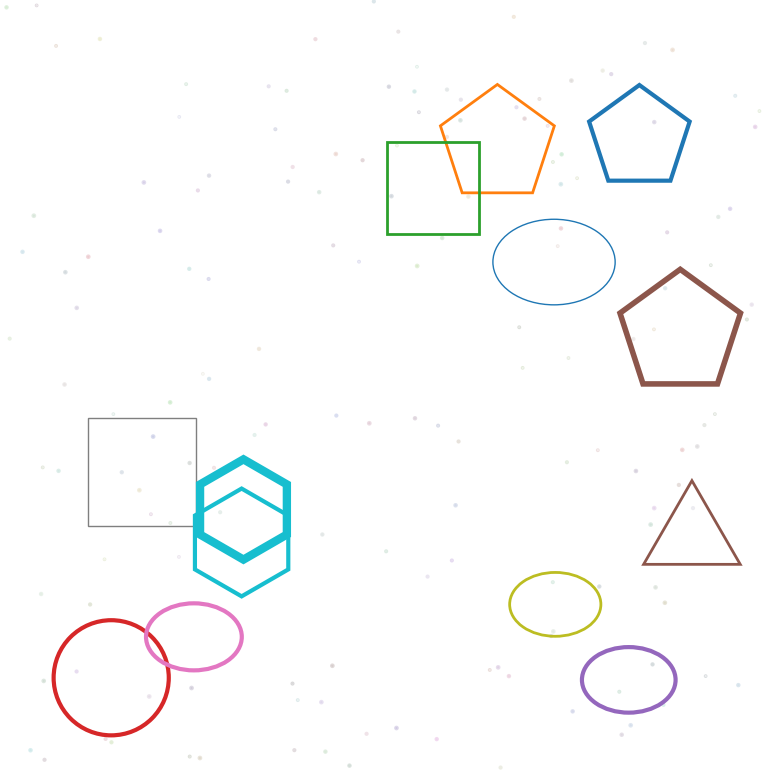[{"shape": "pentagon", "thickness": 1.5, "radius": 0.34, "center": [0.83, 0.821]}, {"shape": "oval", "thickness": 0.5, "radius": 0.4, "center": [0.72, 0.66]}, {"shape": "pentagon", "thickness": 1, "radius": 0.39, "center": [0.646, 0.813]}, {"shape": "square", "thickness": 1, "radius": 0.3, "center": [0.562, 0.756]}, {"shape": "circle", "thickness": 1.5, "radius": 0.37, "center": [0.144, 0.12]}, {"shape": "oval", "thickness": 1.5, "radius": 0.3, "center": [0.817, 0.117]}, {"shape": "pentagon", "thickness": 2, "radius": 0.41, "center": [0.883, 0.568]}, {"shape": "triangle", "thickness": 1, "radius": 0.36, "center": [0.899, 0.303]}, {"shape": "oval", "thickness": 1.5, "radius": 0.31, "center": [0.252, 0.173]}, {"shape": "square", "thickness": 0.5, "radius": 0.35, "center": [0.184, 0.387]}, {"shape": "oval", "thickness": 1, "radius": 0.3, "center": [0.721, 0.215]}, {"shape": "hexagon", "thickness": 1.5, "radius": 0.35, "center": [0.314, 0.296]}, {"shape": "hexagon", "thickness": 3, "radius": 0.33, "center": [0.316, 0.338]}]